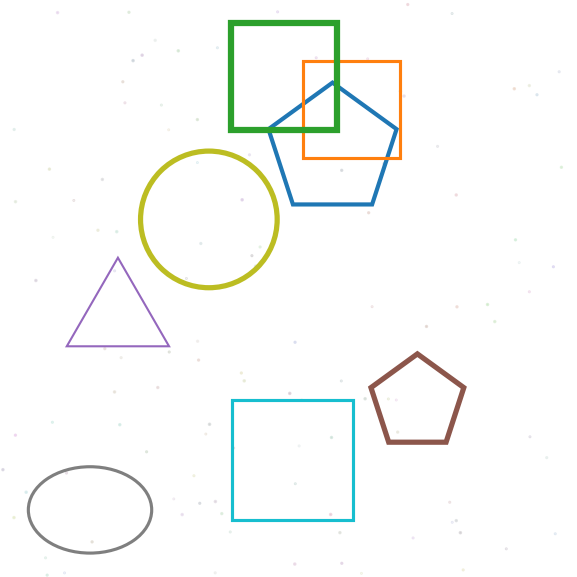[{"shape": "pentagon", "thickness": 2, "radius": 0.58, "center": [0.576, 0.739]}, {"shape": "square", "thickness": 1.5, "radius": 0.42, "center": [0.609, 0.809]}, {"shape": "square", "thickness": 3, "radius": 0.46, "center": [0.492, 0.867]}, {"shape": "triangle", "thickness": 1, "radius": 0.51, "center": [0.204, 0.451]}, {"shape": "pentagon", "thickness": 2.5, "radius": 0.42, "center": [0.723, 0.302]}, {"shape": "oval", "thickness": 1.5, "radius": 0.53, "center": [0.156, 0.116]}, {"shape": "circle", "thickness": 2.5, "radius": 0.59, "center": [0.362, 0.619]}, {"shape": "square", "thickness": 1.5, "radius": 0.52, "center": [0.507, 0.203]}]